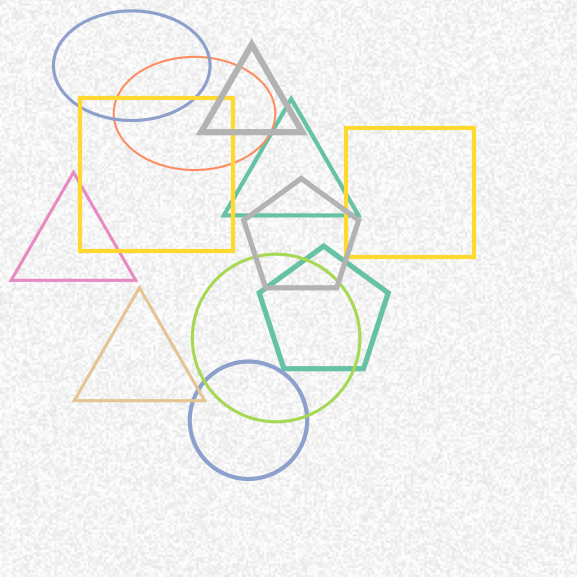[{"shape": "pentagon", "thickness": 2.5, "radius": 0.59, "center": [0.561, 0.456]}, {"shape": "triangle", "thickness": 2, "radius": 0.67, "center": [0.504, 0.693]}, {"shape": "oval", "thickness": 1, "radius": 0.7, "center": [0.337, 0.803]}, {"shape": "oval", "thickness": 1.5, "radius": 0.68, "center": [0.228, 0.885]}, {"shape": "circle", "thickness": 2, "radius": 0.51, "center": [0.43, 0.271]}, {"shape": "triangle", "thickness": 1.5, "radius": 0.62, "center": [0.127, 0.576]}, {"shape": "circle", "thickness": 1.5, "radius": 0.73, "center": [0.478, 0.414]}, {"shape": "square", "thickness": 2, "radius": 0.56, "center": [0.71, 0.665]}, {"shape": "square", "thickness": 2, "radius": 0.66, "center": [0.271, 0.697]}, {"shape": "triangle", "thickness": 1.5, "radius": 0.65, "center": [0.241, 0.37]}, {"shape": "pentagon", "thickness": 2.5, "radius": 0.52, "center": [0.522, 0.585]}, {"shape": "triangle", "thickness": 3, "radius": 0.51, "center": [0.436, 0.821]}]